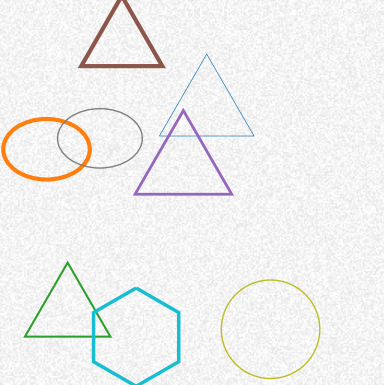[{"shape": "triangle", "thickness": 0.5, "radius": 0.71, "center": [0.537, 0.718]}, {"shape": "oval", "thickness": 3, "radius": 0.56, "center": [0.121, 0.612]}, {"shape": "triangle", "thickness": 1.5, "radius": 0.64, "center": [0.176, 0.19]}, {"shape": "triangle", "thickness": 2, "radius": 0.72, "center": [0.476, 0.568]}, {"shape": "triangle", "thickness": 3, "radius": 0.61, "center": [0.316, 0.889]}, {"shape": "oval", "thickness": 1, "radius": 0.55, "center": [0.26, 0.641]}, {"shape": "circle", "thickness": 1, "radius": 0.64, "center": [0.703, 0.145]}, {"shape": "hexagon", "thickness": 2.5, "radius": 0.64, "center": [0.354, 0.124]}]